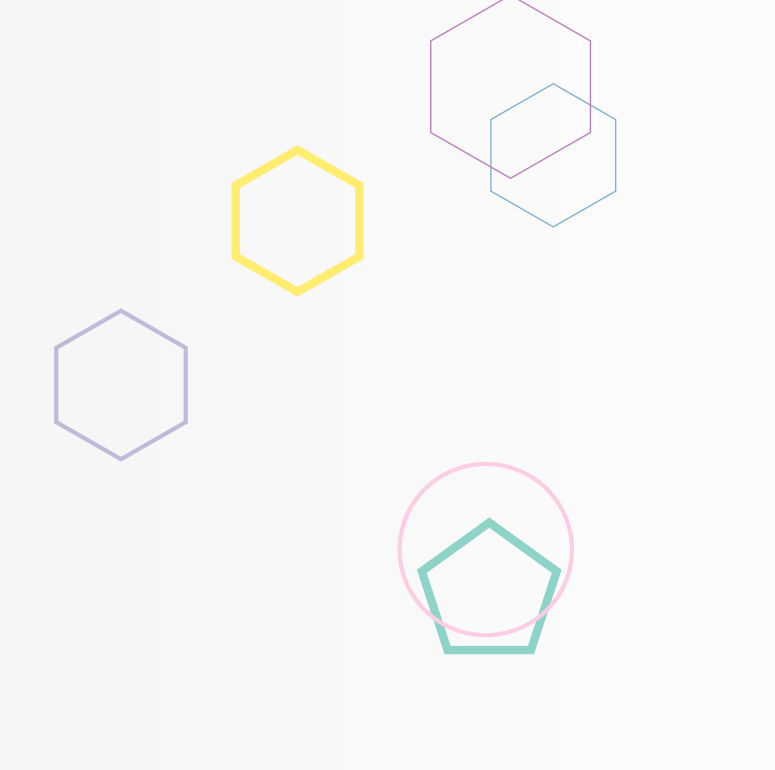[{"shape": "pentagon", "thickness": 3, "radius": 0.46, "center": [0.631, 0.23]}, {"shape": "hexagon", "thickness": 1.5, "radius": 0.48, "center": [0.156, 0.5]}, {"shape": "hexagon", "thickness": 0.5, "radius": 0.46, "center": [0.714, 0.798]}, {"shape": "circle", "thickness": 1.5, "radius": 0.56, "center": [0.627, 0.286]}, {"shape": "hexagon", "thickness": 0.5, "radius": 0.59, "center": [0.659, 0.887]}, {"shape": "hexagon", "thickness": 3, "radius": 0.46, "center": [0.384, 0.713]}]